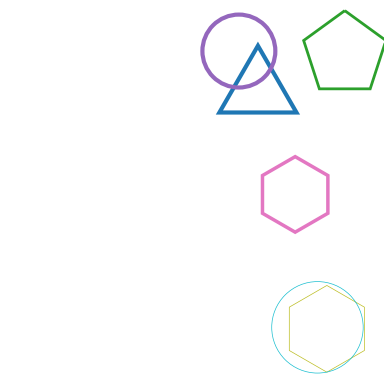[{"shape": "triangle", "thickness": 3, "radius": 0.58, "center": [0.67, 0.766]}, {"shape": "pentagon", "thickness": 2, "radius": 0.56, "center": [0.896, 0.86]}, {"shape": "circle", "thickness": 3, "radius": 0.47, "center": [0.62, 0.867]}, {"shape": "hexagon", "thickness": 2.5, "radius": 0.49, "center": [0.767, 0.495]}, {"shape": "hexagon", "thickness": 0.5, "radius": 0.56, "center": [0.849, 0.146]}, {"shape": "circle", "thickness": 0.5, "radius": 0.59, "center": [0.825, 0.15]}]